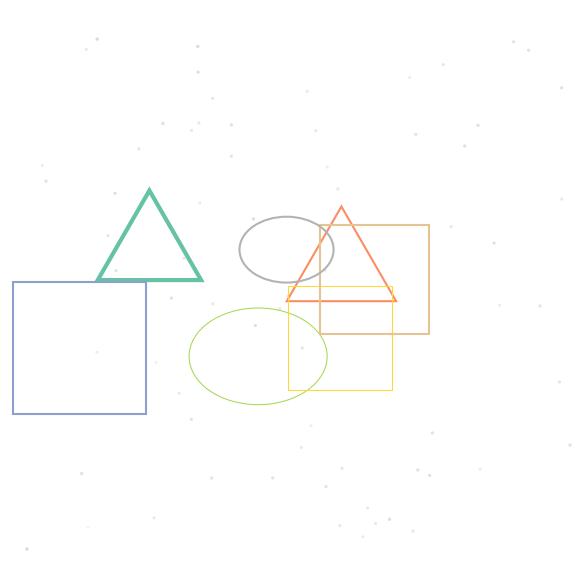[{"shape": "triangle", "thickness": 2, "radius": 0.52, "center": [0.259, 0.566]}, {"shape": "triangle", "thickness": 1, "radius": 0.55, "center": [0.591, 0.532]}, {"shape": "square", "thickness": 1, "radius": 0.57, "center": [0.138, 0.396]}, {"shape": "oval", "thickness": 0.5, "radius": 0.6, "center": [0.447, 0.382]}, {"shape": "square", "thickness": 0.5, "radius": 0.45, "center": [0.588, 0.414]}, {"shape": "square", "thickness": 1, "radius": 0.47, "center": [0.648, 0.515]}, {"shape": "oval", "thickness": 1, "radius": 0.41, "center": [0.496, 0.567]}]